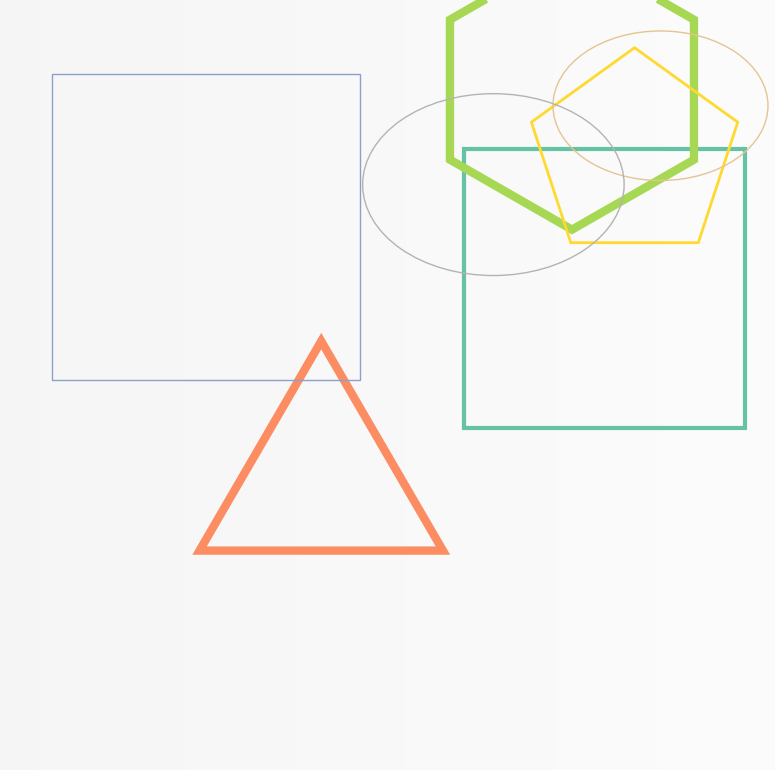[{"shape": "square", "thickness": 1.5, "radius": 0.91, "center": [0.78, 0.625]}, {"shape": "triangle", "thickness": 3, "radius": 0.91, "center": [0.414, 0.376]}, {"shape": "square", "thickness": 0.5, "radius": 0.99, "center": [0.265, 0.705]}, {"shape": "hexagon", "thickness": 3, "radius": 0.91, "center": [0.738, 0.884]}, {"shape": "pentagon", "thickness": 1, "radius": 0.7, "center": [0.819, 0.798]}, {"shape": "oval", "thickness": 0.5, "radius": 0.69, "center": [0.852, 0.863]}, {"shape": "oval", "thickness": 0.5, "radius": 0.84, "center": [0.637, 0.76]}]